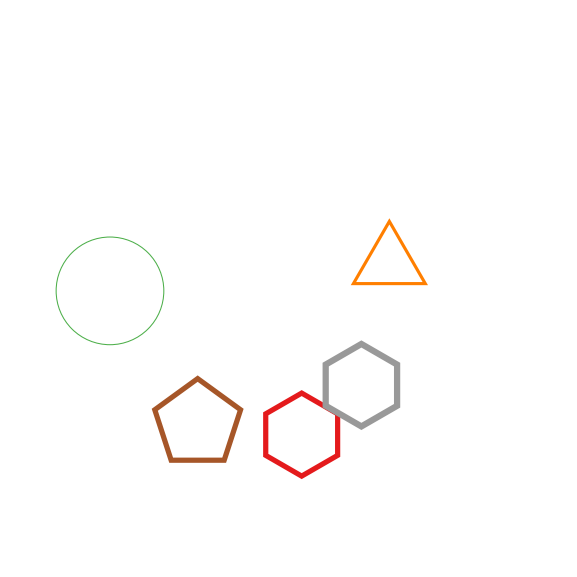[{"shape": "hexagon", "thickness": 2.5, "radius": 0.36, "center": [0.522, 0.247]}, {"shape": "circle", "thickness": 0.5, "radius": 0.47, "center": [0.19, 0.495]}, {"shape": "triangle", "thickness": 1.5, "radius": 0.36, "center": [0.674, 0.544]}, {"shape": "pentagon", "thickness": 2.5, "radius": 0.39, "center": [0.342, 0.265]}, {"shape": "hexagon", "thickness": 3, "radius": 0.36, "center": [0.626, 0.332]}]